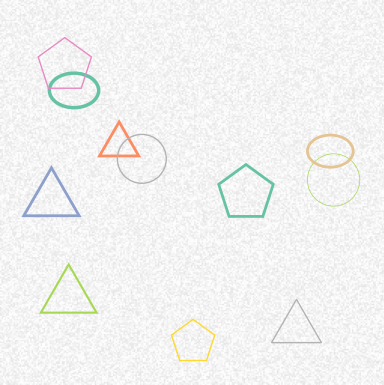[{"shape": "pentagon", "thickness": 2, "radius": 0.37, "center": [0.639, 0.498]}, {"shape": "oval", "thickness": 2.5, "radius": 0.32, "center": [0.192, 0.765]}, {"shape": "triangle", "thickness": 2, "radius": 0.29, "center": [0.309, 0.624]}, {"shape": "triangle", "thickness": 2, "radius": 0.42, "center": [0.134, 0.481]}, {"shape": "pentagon", "thickness": 1, "radius": 0.36, "center": [0.168, 0.83]}, {"shape": "circle", "thickness": 0.5, "radius": 0.34, "center": [0.866, 0.533]}, {"shape": "triangle", "thickness": 1.5, "radius": 0.42, "center": [0.178, 0.23]}, {"shape": "pentagon", "thickness": 1, "radius": 0.3, "center": [0.502, 0.111]}, {"shape": "oval", "thickness": 2, "radius": 0.3, "center": [0.858, 0.607]}, {"shape": "triangle", "thickness": 1, "radius": 0.37, "center": [0.77, 0.147]}, {"shape": "circle", "thickness": 1, "radius": 0.32, "center": [0.368, 0.587]}]